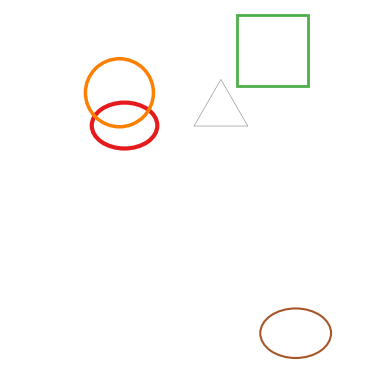[{"shape": "oval", "thickness": 3, "radius": 0.43, "center": [0.323, 0.674]}, {"shape": "square", "thickness": 2, "radius": 0.46, "center": [0.708, 0.87]}, {"shape": "circle", "thickness": 2.5, "radius": 0.44, "center": [0.31, 0.759]}, {"shape": "oval", "thickness": 1.5, "radius": 0.46, "center": [0.768, 0.134]}, {"shape": "triangle", "thickness": 0.5, "radius": 0.4, "center": [0.574, 0.713]}]